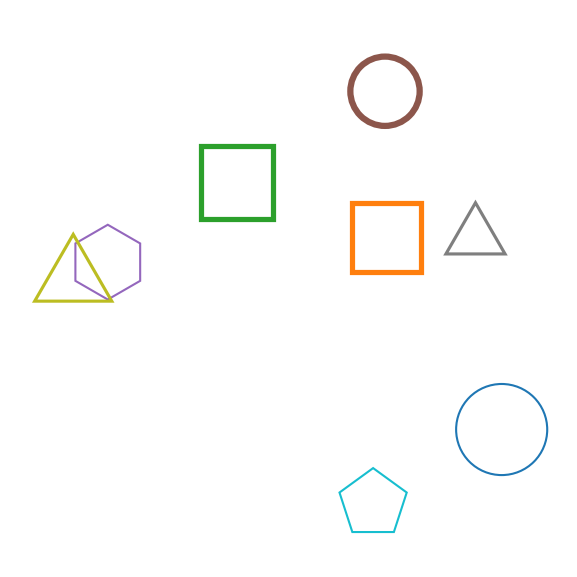[{"shape": "circle", "thickness": 1, "radius": 0.39, "center": [0.869, 0.255]}, {"shape": "square", "thickness": 2.5, "radius": 0.3, "center": [0.669, 0.587]}, {"shape": "square", "thickness": 2.5, "radius": 0.31, "center": [0.41, 0.683]}, {"shape": "hexagon", "thickness": 1, "radius": 0.32, "center": [0.187, 0.545]}, {"shape": "circle", "thickness": 3, "radius": 0.3, "center": [0.667, 0.841]}, {"shape": "triangle", "thickness": 1.5, "radius": 0.3, "center": [0.823, 0.589]}, {"shape": "triangle", "thickness": 1.5, "radius": 0.39, "center": [0.127, 0.516]}, {"shape": "pentagon", "thickness": 1, "radius": 0.31, "center": [0.646, 0.127]}]